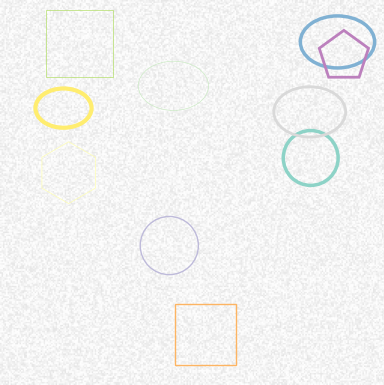[{"shape": "circle", "thickness": 2.5, "radius": 0.36, "center": [0.807, 0.59]}, {"shape": "hexagon", "thickness": 0.5, "radius": 0.4, "center": [0.178, 0.551]}, {"shape": "circle", "thickness": 1, "radius": 0.38, "center": [0.44, 0.362]}, {"shape": "oval", "thickness": 2.5, "radius": 0.48, "center": [0.877, 0.891]}, {"shape": "square", "thickness": 1, "radius": 0.4, "center": [0.534, 0.13]}, {"shape": "square", "thickness": 0.5, "radius": 0.43, "center": [0.207, 0.887]}, {"shape": "oval", "thickness": 2, "radius": 0.47, "center": [0.804, 0.709]}, {"shape": "pentagon", "thickness": 2, "radius": 0.34, "center": [0.893, 0.854]}, {"shape": "oval", "thickness": 0.5, "radius": 0.46, "center": [0.45, 0.777]}, {"shape": "oval", "thickness": 3, "radius": 0.36, "center": [0.165, 0.719]}]